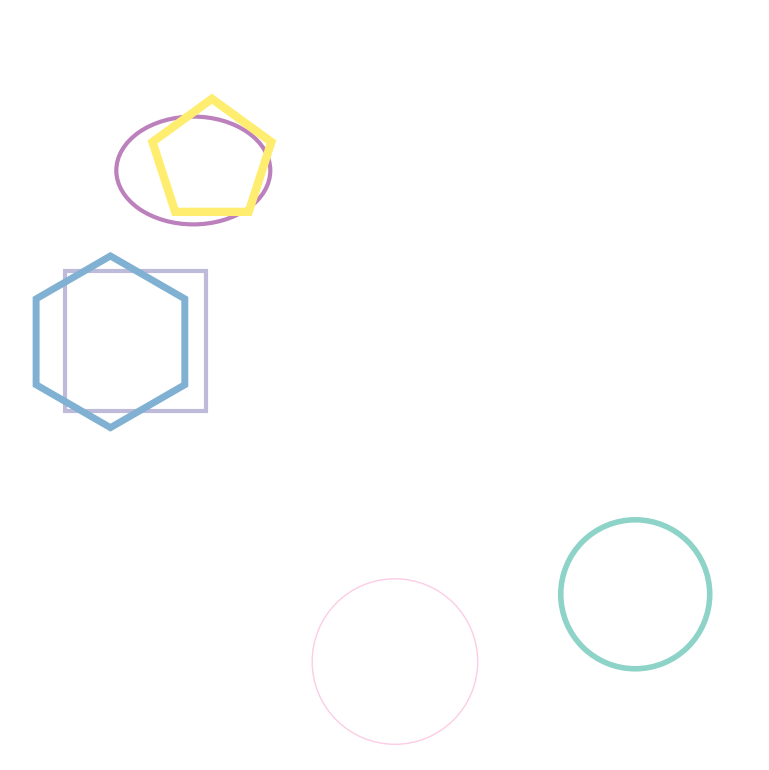[{"shape": "circle", "thickness": 2, "radius": 0.48, "center": [0.825, 0.228]}, {"shape": "square", "thickness": 1.5, "radius": 0.46, "center": [0.176, 0.557]}, {"shape": "hexagon", "thickness": 2.5, "radius": 0.56, "center": [0.143, 0.556]}, {"shape": "circle", "thickness": 0.5, "radius": 0.54, "center": [0.513, 0.141]}, {"shape": "oval", "thickness": 1.5, "radius": 0.5, "center": [0.251, 0.779]}, {"shape": "pentagon", "thickness": 3, "radius": 0.41, "center": [0.275, 0.791]}]